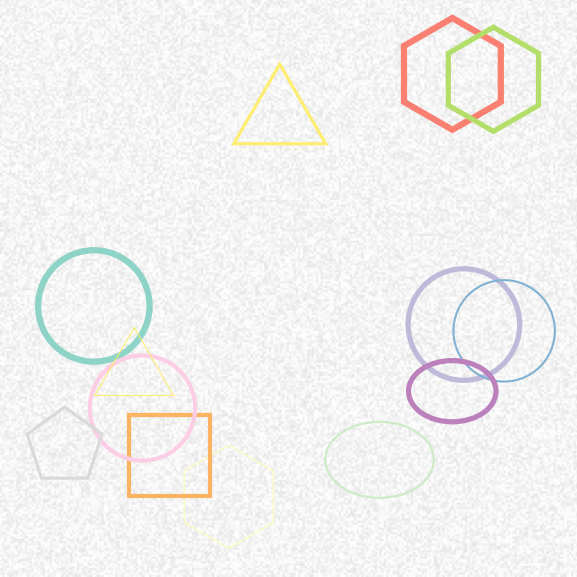[{"shape": "circle", "thickness": 3, "radius": 0.48, "center": [0.162, 0.469]}, {"shape": "hexagon", "thickness": 0.5, "radius": 0.45, "center": [0.396, 0.139]}, {"shape": "circle", "thickness": 2.5, "radius": 0.48, "center": [0.803, 0.437]}, {"shape": "hexagon", "thickness": 3, "radius": 0.48, "center": [0.783, 0.871]}, {"shape": "circle", "thickness": 1, "radius": 0.44, "center": [0.873, 0.426]}, {"shape": "square", "thickness": 2, "radius": 0.35, "center": [0.293, 0.21]}, {"shape": "hexagon", "thickness": 2.5, "radius": 0.45, "center": [0.854, 0.862]}, {"shape": "circle", "thickness": 2, "radius": 0.46, "center": [0.247, 0.293]}, {"shape": "pentagon", "thickness": 1.5, "radius": 0.34, "center": [0.112, 0.226]}, {"shape": "oval", "thickness": 2.5, "radius": 0.38, "center": [0.783, 0.322]}, {"shape": "oval", "thickness": 1, "radius": 0.47, "center": [0.657, 0.203]}, {"shape": "triangle", "thickness": 1.5, "radius": 0.46, "center": [0.484, 0.796]}, {"shape": "triangle", "thickness": 0.5, "radius": 0.39, "center": [0.232, 0.354]}]